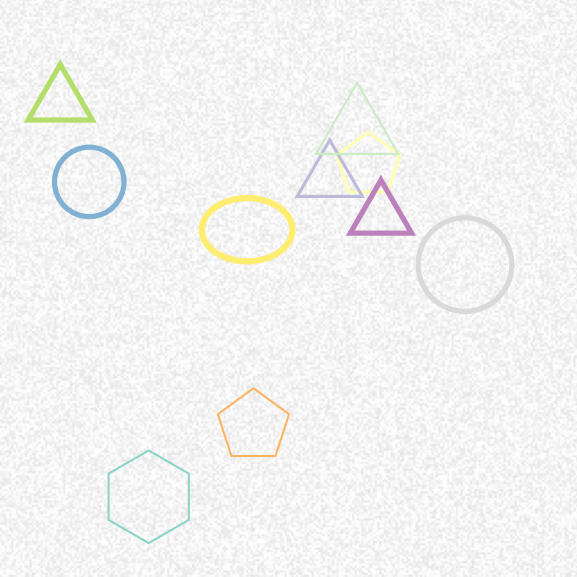[{"shape": "hexagon", "thickness": 1, "radius": 0.4, "center": [0.257, 0.139]}, {"shape": "pentagon", "thickness": 1.5, "radius": 0.29, "center": [0.638, 0.713]}, {"shape": "triangle", "thickness": 1.5, "radius": 0.33, "center": [0.571, 0.692]}, {"shape": "circle", "thickness": 2.5, "radius": 0.3, "center": [0.155, 0.684]}, {"shape": "pentagon", "thickness": 1, "radius": 0.32, "center": [0.439, 0.262]}, {"shape": "triangle", "thickness": 2.5, "radius": 0.32, "center": [0.104, 0.823]}, {"shape": "circle", "thickness": 2.5, "radius": 0.41, "center": [0.805, 0.541]}, {"shape": "triangle", "thickness": 2.5, "radius": 0.31, "center": [0.66, 0.626]}, {"shape": "triangle", "thickness": 1, "radius": 0.41, "center": [0.618, 0.774]}, {"shape": "oval", "thickness": 3, "radius": 0.39, "center": [0.428, 0.601]}]